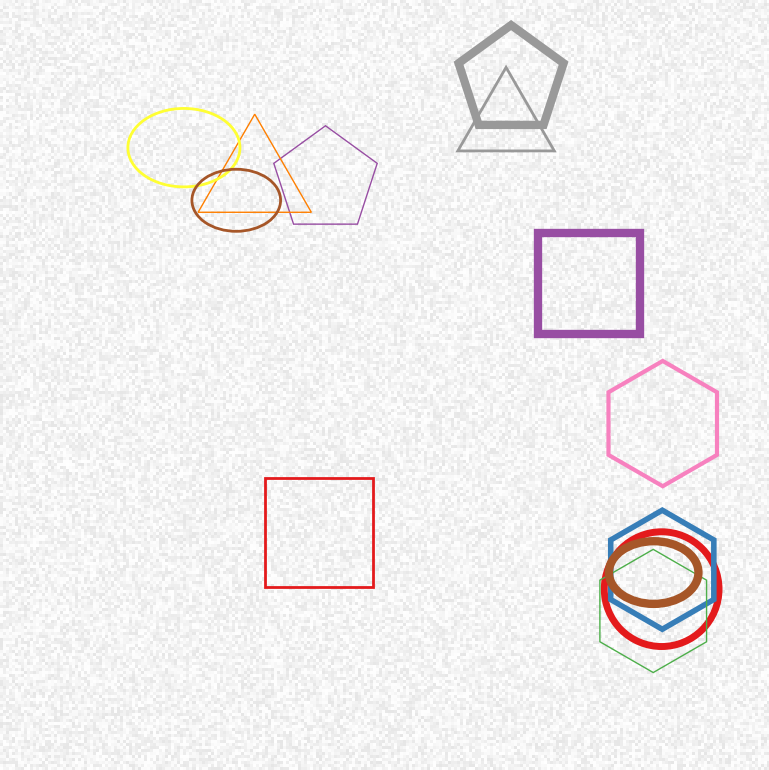[{"shape": "square", "thickness": 1, "radius": 0.35, "center": [0.415, 0.309]}, {"shape": "circle", "thickness": 2.5, "radius": 0.37, "center": [0.859, 0.235]}, {"shape": "hexagon", "thickness": 2, "radius": 0.39, "center": [0.86, 0.26]}, {"shape": "hexagon", "thickness": 0.5, "radius": 0.4, "center": [0.848, 0.207]}, {"shape": "pentagon", "thickness": 0.5, "radius": 0.35, "center": [0.423, 0.766]}, {"shape": "square", "thickness": 3, "radius": 0.33, "center": [0.765, 0.632]}, {"shape": "triangle", "thickness": 0.5, "radius": 0.42, "center": [0.331, 0.767]}, {"shape": "oval", "thickness": 1, "radius": 0.36, "center": [0.239, 0.808]}, {"shape": "oval", "thickness": 3, "radius": 0.29, "center": [0.849, 0.256]}, {"shape": "oval", "thickness": 1, "radius": 0.29, "center": [0.307, 0.74]}, {"shape": "hexagon", "thickness": 1.5, "radius": 0.41, "center": [0.861, 0.45]}, {"shape": "triangle", "thickness": 1, "radius": 0.36, "center": [0.657, 0.84]}, {"shape": "pentagon", "thickness": 3, "radius": 0.36, "center": [0.664, 0.896]}]